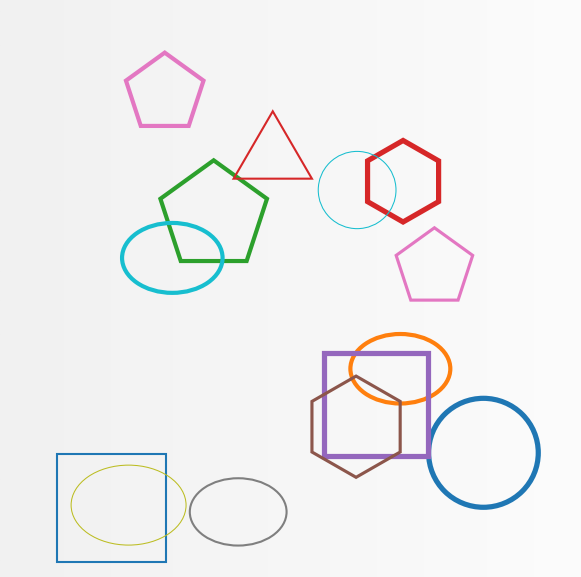[{"shape": "circle", "thickness": 2.5, "radius": 0.47, "center": [0.832, 0.215]}, {"shape": "square", "thickness": 1, "radius": 0.47, "center": [0.191, 0.12]}, {"shape": "oval", "thickness": 2, "radius": 0.43, "center": [0.689, 0.361]}, {"shape": "pentagon", "thickness": 2, "radius": 0.48, "center": [0.368, 0.625]}, {"shape": "triangle", "thickness": 1, "radius": 0.39, "center": [0.469, 0.729]}, {"shape": "hexagon", "thickness": 2.5, "radius": 0.35, "center": [0.693, 0.685]}, {"shape": "square", "thickness": 2.5, "radius": 0.45, "center": [0.647, 0.299]}, {"shape": "hexagon", "thickness": 1.5, "radius": 0.44, "center": [0.613, 0.26]}, {"shape": "pentagon", "thickness": 1.5, "radius": 0.35, "center": [0.747, 0.535]}, {"shape": "pentagon", "thickness": 2, "radius": 0.35, "center": [0.283, 0.838]}, {"shape": "oval", "thickness": 1, "radius": 0.42, "center": [0.41, 0.113]}, {"shape": "oval", "thickness": 0.5, "radius": 0.49, "center": [0.221, 0.124]}, {"shape": "oval", "thickness": 2, "radius": 0.43, "center": [0.296, 0.553]}, {"shape": "circle", "thickness": 0.5, "radius": 0.33, "center": [0.614, 0.67]}]